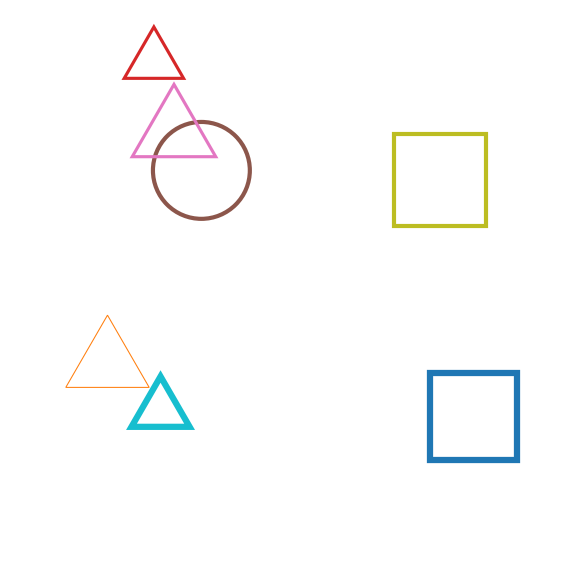[{"shape": "square", "thickness": 3, "radius": 0.38, "center": [0.819, 0.278]}, {"shape": "triangle", "thickness": 0.5, "radius": 0.42, "center": [0.186, 0.37]}, {"shape": "triangle", "thickness": 1.5, "radius": 0.3, "center": [0.266, 0.893]}, {"shape": "circle", "thickness": 2, "radius": 0.42, "center": [0.349, 0.704]}, {"shape": "triangle", "thickness": 1.5, "radius": 0.42, "center": [0.301, 0.77]}, {"shape": "square", "thickness": 2, "radius": 0.4, "center": [0.762, 0.687]}, {"shape": "triangle", "thickness": 3, "radius": 0.29, "center": [0.278, 0.289]}]